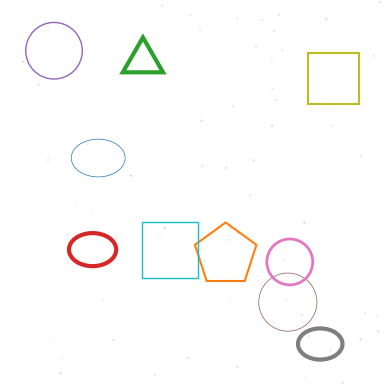[{"shape": "oval", "thickness": 0.5, "radius": 0.35, "center": [0.255, 0.59]}, {"shape": "pentagon", "thickness": 1.5, "radius": 0.42, "center": [0.586, 0.338]}, {"shape": "triangle", "thickness": 3, "radius": 0.3, "center": [0.371, 0.842]}, {"shape": "oval", "thickness": 3, "radius": 0.31, "center": [0.241, 0.352]}, {"shape": "circle", "thickness": 1, "radius": 0.37, "center": [0.14, 0.868]}, {"shape": "circle", "thickness": 0.5, "radius": 0.38, "center": [0.748, 0.215]}, {"shape": "circle", "thickness": 2, "radius": 0.3, "center": [0.753, 0.32]}, {"shape": "oval", "thickness": 3, "radius": 0.29, "center": [0.832, 0.107]}, {"shape": "square", "thickness": 1.5, "radius": 0.33, "center": [0.866, 0.795]}, {"shape": "square", "thickness": 1, "radius": 0.37, "center": [0.442, 0.35]}]